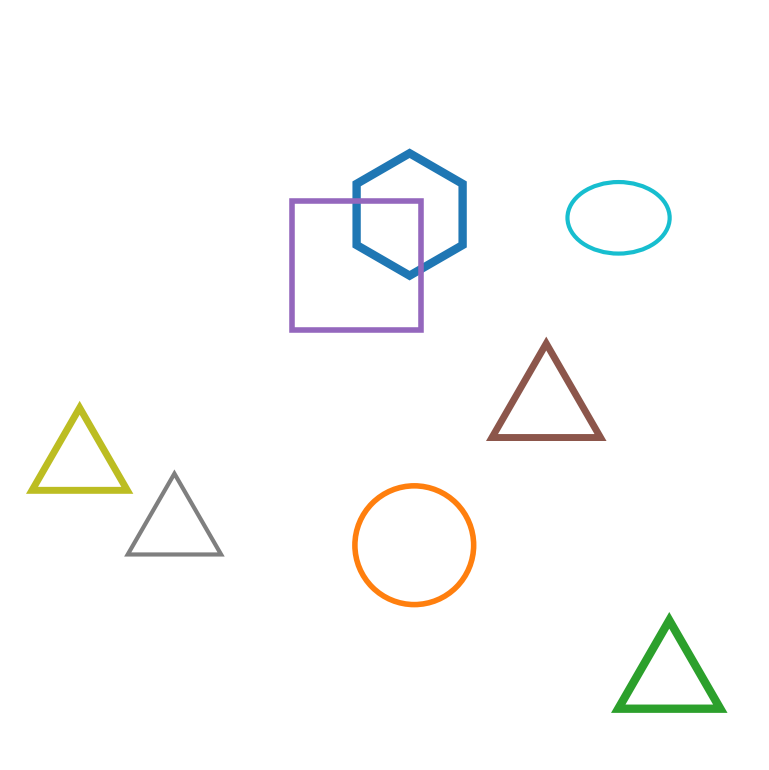[{"shape": "hexagon", "thickness": 3, "radius": 0.4, "center": [0.532, 0.722]}, {"shape": "circle", "thickness": 2, "radius": 0.39, "center": [0.538, 0.292]}, {"shape": "triangle", "thickness": 3, "radius": 0.38, "center": [0.869, 0.118]}, {"shape": "square", "thickness": 2, "radius": 0.42, "center": [0.463, 0.655]}, {"shape": "triangle", "thickness": 2.5, "radius": 0.41, "center": [0.709, 0.472]}, {"shape": "triangle", "thickness": 1.5, "radius": 0.35, "center": [0.227, 0.315]}, {"shape": "triangle", "thickness": 2.5, "radius": 0.36, "center": [0.103, 0.399]}, {"shape": "oval", "thickness": 1.5, "radius": 0.33, "center": [0.803, 0.717]}]